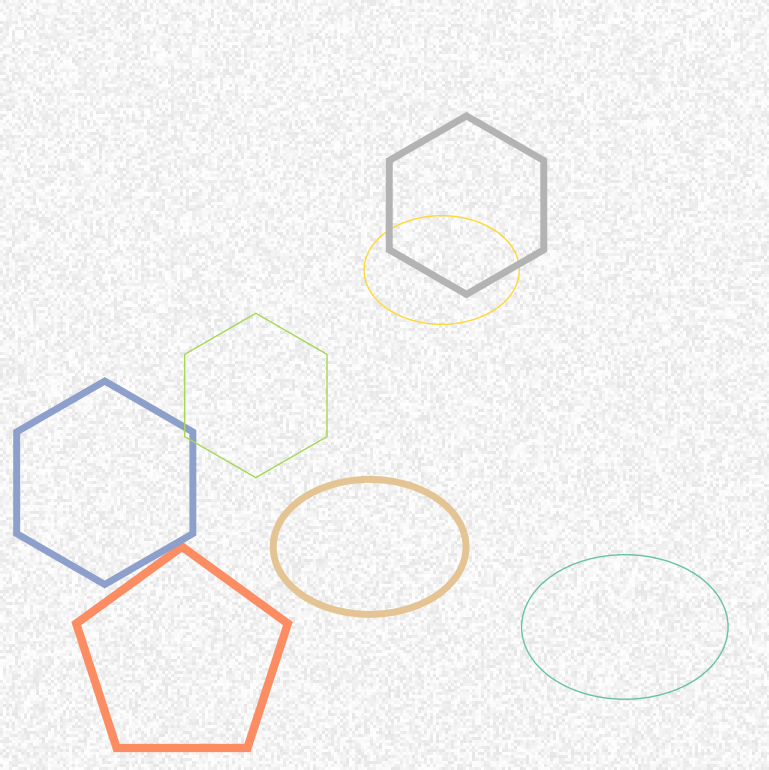[{"shape": "oval", "thickness": 0.5, "radius": 0.67, "center": [0.811, 0.186]}, {"shape": "pentagon", "thickness": 3, "radius": 0.72, "center": [0.236, 0.146]}, {"shape": "hexagon", "thickness": 2.5, "radius": 0.66, "center": [0.136, 0.373]}, {"shape": "hexagon", "thickness": 0.5, "radius": 0.53, "center": [0.332, 0.486]}, {"shape": "oval", "thickness": 0.5, "radius": 0.5, "center": [0.574, 0.649]}, {"shape": "oval", "thickness": 2.5, "radius": 0.63, "center": [0.48, 0.29]}, {"shape": "hexagon", "thickness": 2.5, "radius": 0.58, "center": [0.606, 0.734]}]